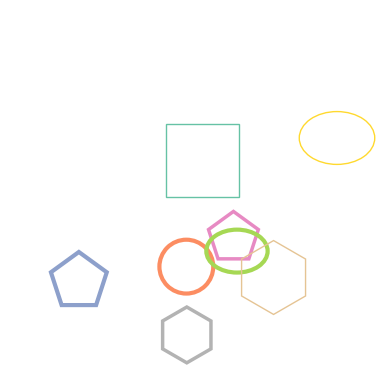[{"shape": "square", "thickness": 1, "radius": 0.47, "center": [0.526, 0.583]}, {"shape": "circle", "thickness": 3, "radius": 0.35, "center": [0.484, 0.307]}, {"shape": "pentagon", "thickness": 3, "radius": 0.38, "center": [0.205, 0.269]}, {"shape": "pentagon", "thickness": 2.5, "radius": 0.34, "center": [0.606, 0.383]}, {"shape": "oval", "thickness": 3, "radius": 0.4, "center": [0.616, 0.348]}, {"shape": "oval", "thickness": 1, "radius": 0.49, "center": [0.875, 0.642]}, {"shape": "hexagon", "thickness": 1, "radius": 0.48, "center": [0.711, 0.279]}, {"shape": "hexagon", "thickness": 2.5, "radius": 0.36, "center": [0.485, 0.13]}]